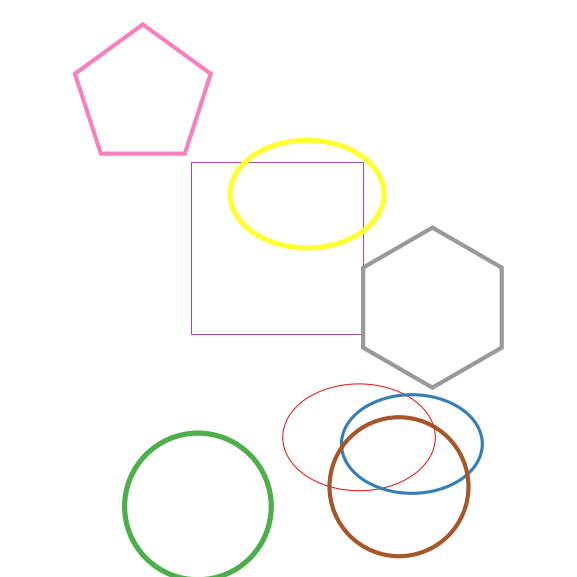[{"shape": "oval", "thickness": 0.5, "radius": 0.66, "center": [0.622, 0.242]}, {"shape": "oval", "thickness": 1.5, "radius": 0.61, "center": [0.713, 0.23]}, {"shape": "circle", "thickness": 2.5, "radius": 0.64, "center": [0.343, 0.122]}, {"shape": "square", "thickness": 0.5, "radius": 0.74, "center": [0.48, 0.57]}, {"shape": "oval", "thickness": 2.5, "radius": 0.67, "center": [0.532, 0.663]}, {"shape": "circle", "thickness": 2, "radius": 0.6, "center": [0.691, 0.156]}, {"shape": "pentagon", "thickness": 2, "radius": 0.62, "center": [0.247, 0.833]}, {"shape": "hexagon", "thickness": 2, "radius": 0.69, "center": [0.749, 0.466]}]